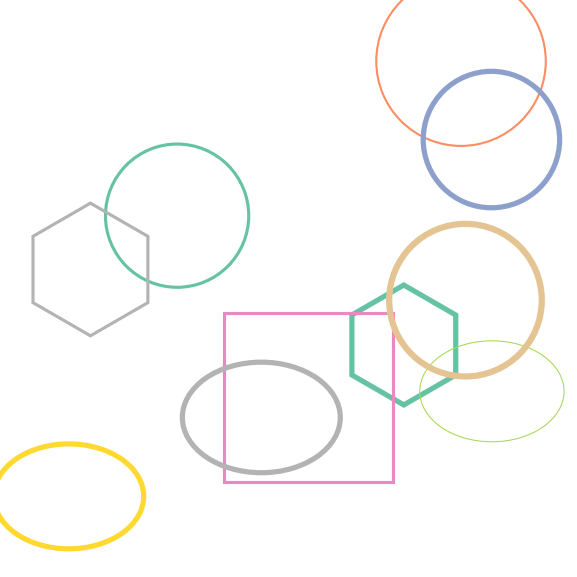[{"shape": "hexagon", "thickness": 2.5, "radius": 0.52, "center": [0.699, 0.402]}, {"shape": "circle", "thickness": 1.5, "radius": 0.62, "center": [0.307, 0.626]}, {"shape": "circle", "thickness": 1, "radius": 0.73, "center": [0.798, 0.893]}, {"shape": "circle", "thickness": 2.5, "radius": 0.59, "center": [0.851, 0.757]}, {"shape": "square", "thickness": 1.5, "radius": 0.73, "center": [0.534, 0.311]}, {"shape": "oval", "thickness": 0.5, "radius": 0.62, "center": [0.852, 0.322]}, {"shape": "oval", "thickness": 2.5, "radius": 0.65, "center": [0.119, 0.14]}, {"shape": "circle", "thickness": 3, "radius": 0.66, "center": [0.806, 0.479]}, {"shape": "oval", "thickness": 2.5, "radius": 0.68, "center": [0.453, 0.276]}, {"shape": "hexagon", "thickness": 1.5, "radius": 0.57, "center": [0.157, 0.532]}]